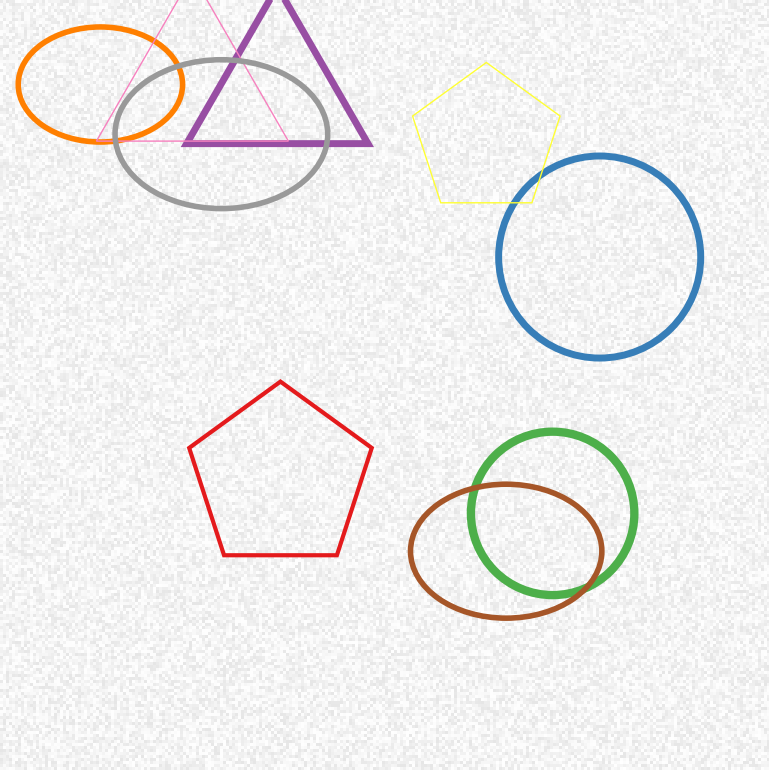[{"shape": "pentagon", "thickness": 1.5, "radius": 0.62, "center": [0.364, 0.38]}, {"shape": "circle", "thickness": 2.5, "radius": 0.66, "center": [0.779, 0.666]}, {"shape": "circle", "thickness": 3, "radius": 0.53, "center": [0.718, 0.333]}, {"shape": "triangle", "thickness": 2.5, "radius": 0.68, "center": [0.36, 0.881]}, {"shape": "oval", "thickness": 2, "radius": 0.53, "center": [0.13, 0.89]}, {"shape": "pentagon", "thickness": 0.5, "radius": 0.5, "center": [0.632, 0.818]}, {"shape": "oval", "thickness": 2, "radius": 0.62, "center": [0.657, 0.284]}, {"shape": "triangle", "thickness": 0.5, "radius": 0.72, "center": [0.25, 0.889]}, {"shape": "oval", "thickness": 2, "radius": 0.69, "center": [0.288, 0.826]}]